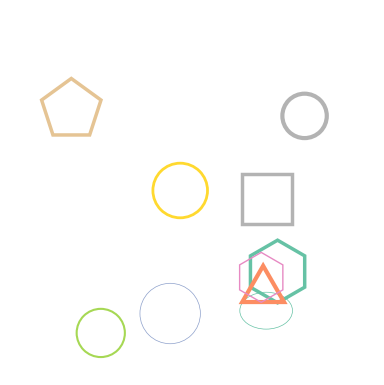[{"shape": "hexagon", "thickness": 2.5, "radius": 0.41, "center": [0.721, 0.295]}, {"shape": "oval", "thickness": 0.5, "radius": 0.34, "center": [0.691, 0.193]}, {"shape": "triangle", "thickness": 3, "radius": 0.31, "center": [0.683, 0.247]}, {"shape": "circle", "thickness": 0.5, "radius": 0.39, "center": [0.442, 0.186]}, {"shape": "hexagon", "thickness": 1, "radius": 0.32, "center": [0.679, 0.28]}, {"shape": "circle", "thickness": 1.5, "radius": 0.31, "center": [0.262, 0.135]}, {"shape": "circle", "thickness": 2, "radius": 0.35, "center": [0.468, 0.505]}, {"shape": "pentagon", "thickness": 2.5, "radius": 0.41, "center": [0.185, 0.715]}, {"shape": "circle", "thickness": 3, "radius": 0.29, "center": [0.791, 0.699]}, {"shape": "square", "thickness": 2.5, "radius": 0.33, "center": [0.693, 0.483]}]